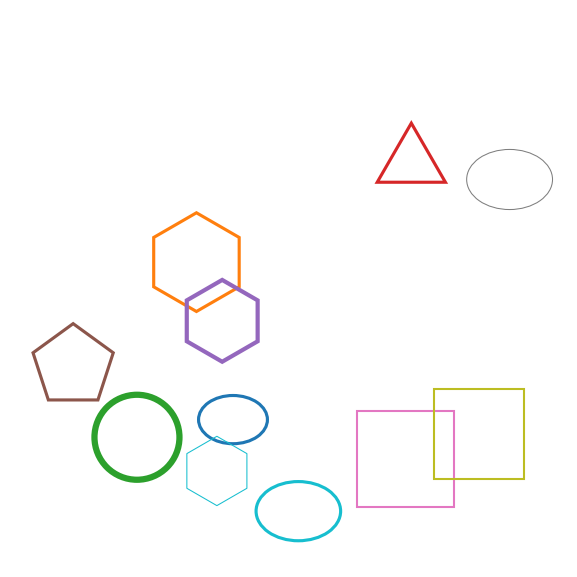[{"shape": "oval", "thickness": 1.5, "radius": 0.3, "center": [0.403, 0.273]}, {"shape": "hexagon", "thickness": 1.5, "radius": 0.43, "center": [0.34, 0.545]}, {"shape": "circle", "thickness": 3, "radius": 0.37, "center": [0.237, 0.242]}, {"shape": "triangle", "thickness": 1.5, "radius": 0.34, "center": [0.712, 0.718]}, {"shape": "hexagon", "thickness": 2, "radius": 0.35, "center": [0.385, 0.444]}, {"shape": "pentagon", "thickness": 1.5, "radius": 0.37, "center": [0.127, 0.366]}, {"shape": "square", "thickness": 1, "radius": 0.42, "center": [0.703, 0.204]}, {"shape": "oval", "thickness": 0.5, "radius": 0.37, "center": [0.882, 0.688]}, {"shape": "square", "thickness": 1, "radius": 0.39, "center": [0.829, 0.247]}, {"shape": "hexagon", "thickness": 0.5, "radius": 0.3, "center": [0.376, 0.184]}, {"shape": "oval", "thickness": 1.5, "radius": 0.37, "center": [0.517, 0.114]}]